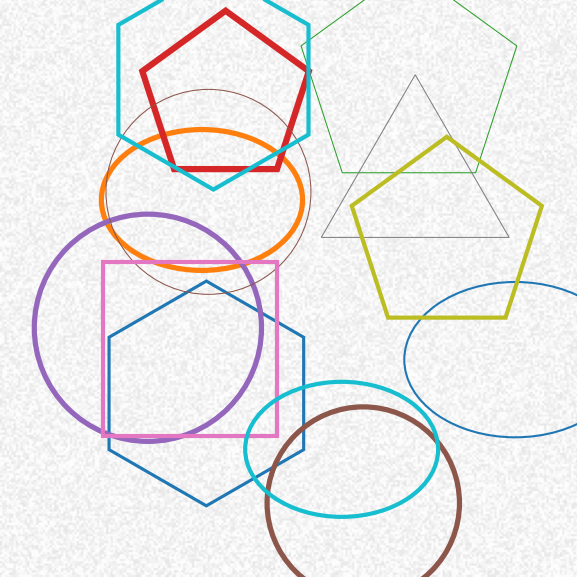[{"shape": "oval", "thickness": 1, "radius": 0.96, "center": [0.892, 0.376]}, {"shape": "hexagon", "thickness": 1.5, "radius": 0.97, "center": [0.357, 0.318]}, {"shape": "oval", "thickness": 2.5, "radius": 0.87, "center": [0.35, 0.653]}, {"shape": "pentagon", "thickness": 0.5, "radius": 0.98, "center": [0.708, 0.859]}, {"shape": "pentagon", "thickness": 3, "radius": 0.76, "center": [0.391, 0.829]}, {"shape": "circle", "thickness": 2.5, "radius": 0.98, "center": [0.256, 0.432]}, {"shape": "circle", "thickness": 0.5, "radius": 0.89, "center": [0.361, 0.667]}, {"shape": "circle", "thickness": 2.5, "radius": 0.83, "center": [0.629, 0.128]}, {"shape": "square", "thickness": 2, "radius": 0.75, "center": [0.329, 0.394]}, {"shape": "triangle", "thickness": 0.5, "radius": 0.94, "center": [0.719, 0.682]}, {"shape": "pentagon", "thickness": 2, "radius": 0.87, "center": [0.774, 0.589]}, {"shape": "oval", "thickness": 2, "radius": 0.84, "center": [0.592, 0.221]}, {"shape": "hexagon", "thickness": 2, "radius": 0.95, "center": [0.37, 0.861]}]